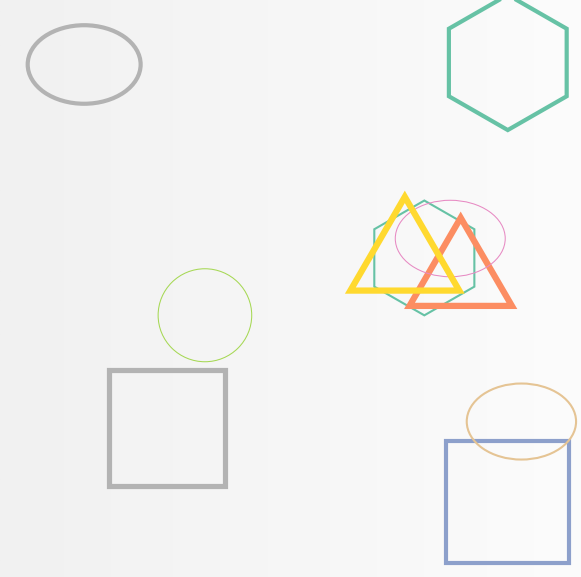[{"shape": "hexagon", "thickness": 1, "radius": 0.5, "center": [0.73, 0.552]}, {"shape": "hexagon", "thickness": 2, "radius": 0.58, "center": [0.874, 0.891]}, {"shape": "triangle", "thickness": 3, "radius": 0.51, "center": [0.793, 0.52]}, {"shape": "square", "thickness": 2, "radius": 0.53, "center": [0.873, 0.13]}, {"shape": "oval", "thickness": 0.5, "radius": 0.47, "center": [0.775, 0.586]}, {"shape": "circle", "thickness": 0.5, "radius": 0.4, "center": [0.353, 0.453]}, {"shape": "triangle", "thickness": 3, "radius": 0.54, "center": [0.696, 0.55]}, {"shape": "oval", "thickness": 1, "radius": 0.47, "center": [0.897, 0.269]}, {"shape": "square", "thickness": 2.5, "radius": 0.5, "center": [0.287, 0.258]}, {"shape": "oval", "thickness": 2, "radius": 0.49, "center": [0.145, 0.887]}]